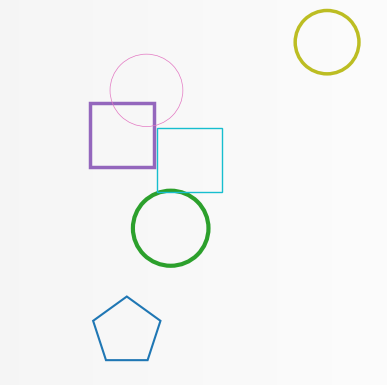[{"shape": "pentagon", "thickness": 1.5, "radius": 0.46, "center": [0.327, 0.138]}, {"shape": "circle", "thickness": 3, "radius": 0.49, "center": [0.44, 0.407]}, {"shape": "square", "thickness": 2.5, "radius": 0.42, "center": [0.315, 0.649]}, {"shape": "circle", "thickness": 0.5, "radius": 0.47, "center": [0.378, 0.765]}, {"shape": "circle", "thickness": 2.5, "radius": 0.41, "center": [0.844, 0.89]}, {"shape": "square", "thickness": 1, "radius": 0.42, "center": [0.489, 0.584]}]